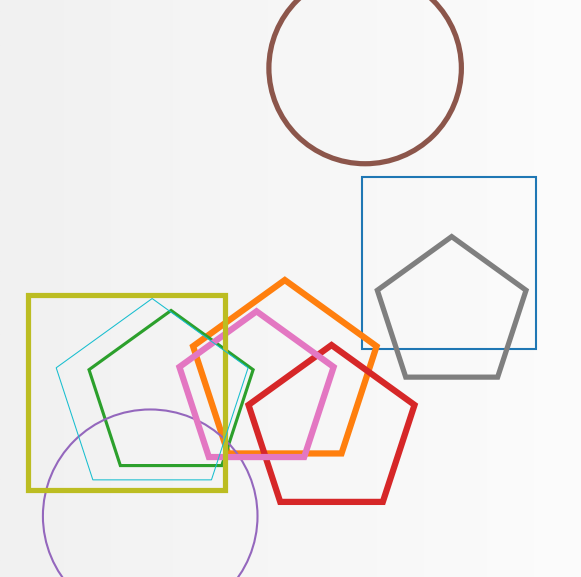[{"shape": "square", "thickness": 1, "radius": 0.75, "center": [0.772, 0.544]}, {"shape": "pentagon", "thickness": 3, "radius": 0.83, "center": [0.49, 0.348]}, {"shape": "pentagon", "thickness": 1.5, "radius": 0.74, "center": [0.294, 0.313]}, {"shape": "pentagon", "thickness": 3, "radius": 0.75, "center": [0.57, 0.252]}, {"shape": "circle", "thickness": 1, "radius": 0.92, "center": [0.258, 0.105]}, {"shape": "circle", "thickness": 2.5, "radius": 0.83, "center": [0.628, 0.881]}, {"shape": "pentagon", "thickness": 3, "radius": 0.7, "center": [0.441, 0.321]}, {"shape": "pentagon", "thickness": 2.5, "radius": 0.67, "center": [0.777, 0.455]}, {"shape": "square", "thickness": 2.5, "radius": 0.85, "center": [0.217, 0.319]}, {"shape": "pentagon", "thickness": 0.5, "radius": 0.87, "center": [0.262, 0.309]}]